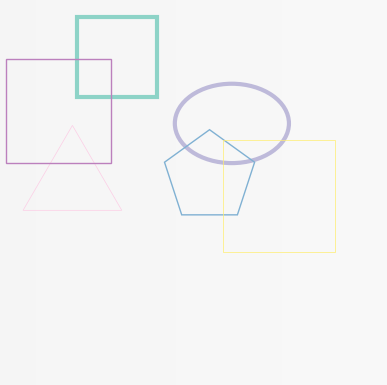[{"shape": "square", "thickness": 3, "radius": 0.52, "center": [0.302, 0.851]}, {"shape": "oval", "thickness": 3, "radius": 0.74, "center": [0.598, 0.679]}, {"shape": "pentagon", "thickness": 1, "radius": 0.61, "center": [0.541, 0.541]}, {"shape": "triangle", "thickness": 0.5, "radius": 0.74, "center": [0.187, 0.527]}, {"shape": "square", "thickness": 1, "radius": 0.68, "center": [0.15, 0.712]}, {"shape": "square", "thickness": 0.5, "radius": 0.72, "center": [0.721, 0.491]}]